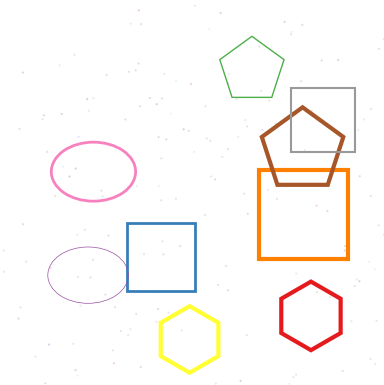[{"shape": "hexagon", "thickness": 3, "radius": 0.45, "center": [0.808, 0.18]}, {"shape": "square", "thickness": 2, "radius": 0.44, "center": [0.417, 0.333]}, {"shape": "pentagon", "thickness": 1, "radius": 0.44, "center": [0.654, 0.818]}, {"shape": "oval", "thickness": 0.5, "radius": 0.52, "center": [0.229, 0.285]}, {"shape": "square", "thickness": 3, "radius": 0.58, "center": [0.789, 0.443]}, {"shape": "hexagon", "thickness": 3, "radius": 0.43, "center": [0.492, 0.118]}, {"shape": "pentagon", "thickness": 3, "radius": 0.56, "center": [0.786, 0.61]}, {"shape": "oval", "thickness": 2, "radius": 0.55, "center": [0.243, 0.554]}, {"shape": "square", "thickness": 1.5, "radius": 0.41, "center": [0.838, 0.689]}]